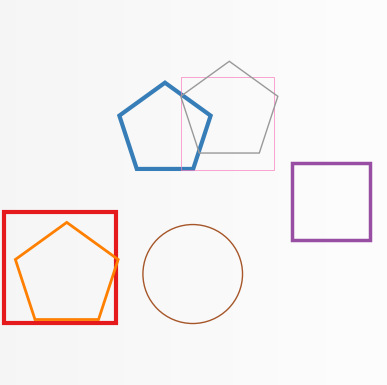[{"shape": "square", "thickness": 3, "radius": 0.72, "center": [0.155, 0.306]}, {"shape": "pentagon", "thickness": 3, "radius": 0.62, "center": [0.426, 0.661]}, {"shape": "square", "thickness": 2.5, "radius": 0.5, "center": [0.854, 0.476]}, {"shape": "pentagon", "thickness": 2, "radius": 0.7, "center": [0.172, 0.283]}, {"shape": "circle", "thickness": 1, "radius": 0.64, "center": [0.497, 0.288]}, {"shape": "square", "thickness": 0.5, "radius": 0.6, "center": [0.587, 0.679]}, {"shape": "pentagon", "thickness": 1, "radius": 0.66, "center": [0.592, 0.709]}]